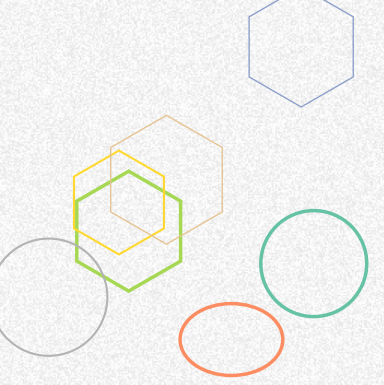[{"shape": "circle", "thickness": 2.5, "radius": 0.69, "center": [0.815, 0.315]}, {"shape": "oval", "thickness": 2.5, "radius": 0.67, "center": [0.601, 0.118]}, {"shape": "hexagon", "thickness": 1, "radius": 0.78, "center": [0.782, 0.878]}, {"shape": "hexagon", "thickness": 2.5, "radius": 0.78, "center": [0.334, 0.4]}, {"shape": "hexagon", "thickness": 1.5, "radius": 0.67, "center": [0.309, 0.474]}, {"shape": "hexagon", "thickness": 1, "radius": 0.84, "center": [0.432, 0.533]}, {"shape": "circle", "thickness": 1.5, "radius": 0.76, "center": [0.127, 0.228]}]